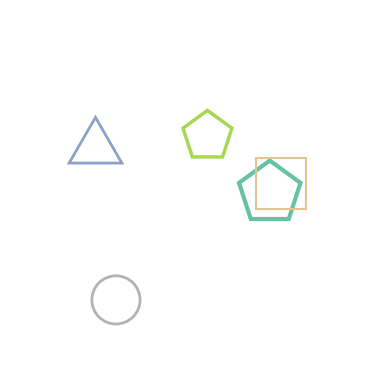[{"shape": "pentagon", "thickness": 3, "radius": 0.42, "center": [0.701, 0.499]}, {"shape": "triangle", "thickness": 2, "radius": 0.4, "center": [0.248, 0.616]}, {"shape": "pentagon", "thickness": 2.5, "radius": 0.33, "center": [0.539, 0.646]}, {"shape": "square", "thickness": 1.5, "radius": 0.33, "center": [0.73, 0.524]}, {"shape": "circle", "thickness": 2, "radius": 0.31, "center": [0.301, 0.221]}]